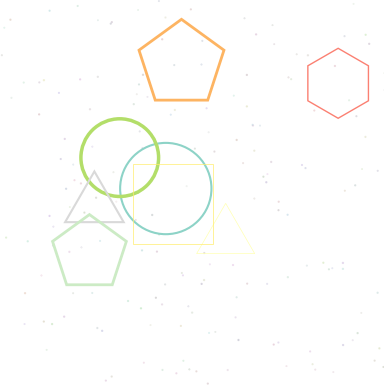[{"shape": "circle", "thickness": 1.5, "radius": 0.59, "center": [0.431, 0.51]}, {"shape": "triangle", "thickness": 0.5, "radius": 0.44, "center": [0.586, 0.385]}, {"shape": "hexagon", "thickness": 1, "radius": 0.45, "center": [0.878, 0.784]}, {"shape": "pentagon", "thickness": 2, "radius": 0.58, "center": [0.471, 0.834]}, {"shape": "circle", "thickness": 2.5, "radius": 0.5, "center": [0.311, 0.591]}, {"shape": "triangle", "thickness": 1.5, "radius": 0.44, "center": [0.245, 0.467]}, {"shape": "pentagon", "thickness": 2, "radius": 0.5, "center": [0.232, 0.342]}, {"shape": "square", "thickness": 0.5, "radius": 0.52, "center": [0.449, 0.47]}]